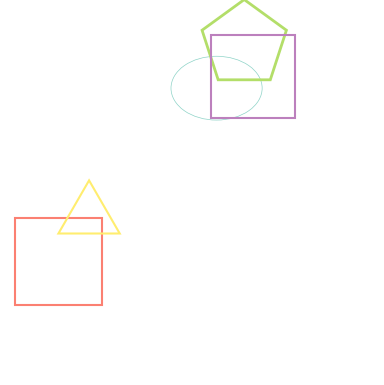[{"shape": "oval", "thickness": 0.5, "radius": 0.59, "center": [0.563, 0.771]}, {"shape": "square", "thickness": 1.5, "radius": 0.56, "center": [0.152, 0.321]}, {"shape": "pentagon", "thickness": 2, "radius": 0.58, "center": [0.634, 0.886]}, {"shape": "square", "thickness": 1.5, "radius": 0.54, "center": [0.657, 0.802]}, {"shape": "triangle", "thickness": 1.5, "radius": 0.46, "center": [0.231, 0.439]}]